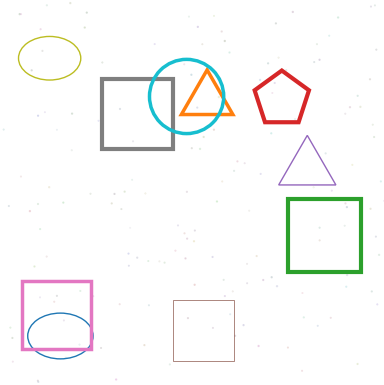[{"shape": "oval", "thickness": 1, "radius": 0.42, "center": [0.157, 0.127]}, {"shape": "triangle", "thickness": 2.5, "radius": 0.39, "center": [0.538, 0.741]}, {"shape": "square", "thickness": 3, "radius": 0.47, "center": [0.844, 0.389]}, {"shape": "pentagon", "thickness": 3, "radius": 0.37, "center": [0.732, 0.743]}, {"shape": "triangle", "thickness": 1, "radius": 0.43, "center": [0.798, 0.563]}, {"shape": "square", "thickness": 0.5, "radius": 0.4, "center": [0.528, 0.142]}, {"shape": "square", "thickness": 2.5, "radius": 0.45, "center": [0.146, 0.181]}, {"shape": "square", "thickness": 3, "radius": 0.46, "center": [0.358, 0.704]}, {"shape": "oval", "thickness": 1, "radius": 0.4, "center": [0.129, 0.849]}, {"shape": "circle", "thickness": 2.5, "radius": 0.48, "center": [0.485, 0.749]}]